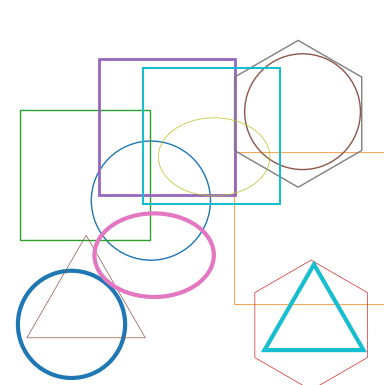[{"shape": "circle", "thickness": 3, "radius": 0.7, "center": [0.186, 0.158]}, {"shape": "circle", "thickness": 1, "radius": 0.77, "center": [0.392, 0.479]}, {"shape": "square", "thickness": 0.5, "radius": 0.99, "center": [0.806, 0.408]}, {"shape": "square", "thickness": 1, "radius": 0.84, "center": [0.221, 0.545]}, {"shape": "hexagon", "thickness": 0.5, "radius": 0.84, "center": [0.808, 0.156]}, {"shape": "square", "thickness": 2, "radius": 0.88, "center": [0.433, 0.67]}, {"shape": "circle", "thickness": 1, "radius": 0.75, "center": [0.786, 0.71]}, {"shape": "triangle", "thickness": 0.5, "radius": 0.89, "center": [0.224, 0.211]}, {"shape": "oval", "thickness": 3, "radius": 0.78, "center": [0.4, 0.337]}, {"shape": "hexagon", "thickness": 1, "radius": 0.95, "center": [0.774, 0.704]}, {"shape": "oval", "thickness": 0.5, "radius": 0.72, "center": [0.556, 0.593]}, {"shape": "triangle", "thickness": 3, "radius": 0.74, "center": [0.816, 0.165]}, {"shape": "square", "thickness": 1.5, "radius": 0.89, "center": [0.55, 0.647]}]